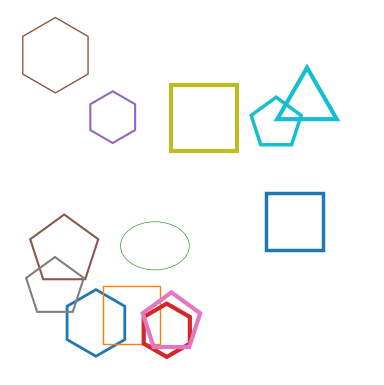[{"shape": "hexagon", "thickness": 2, "radius": 0.43, "center": [0.249, 0.161]}, {"shape": "square", "thickness": 2.5, "radius": 0.37, "center": [0.766, 0.425]}, {"shape": "square", "thickness": 1, "radius": 0.37, "center": [0.341, 0.181]}, {"shape": "oval", "thickness": 0.5, "radius": 0.45, "center": [0.402, 0.361]}, {"shape": "hexagon", "thickness": 3, "radius": 0.35, "center": [0.433, 0.142]}, {"shape": "hexagon", "thickness": 1.5, "radius": 0.34, "center": [0.293, 0.696]}, {"shape": "pentagon", "thickness": 1.5, "radius": 0.46, "center": [0.167, 0.35]}, {"shape": "hexagon", "thickness": 1, "radius": 0.49, "center": [0.144, 0.857]}, {"shape": "pentagon", "thickness": 3, "radius": 0.39, "center": [0.445, 0.162]}, {"shape": "pentagon", "thickness": 1.5, "radius": 0.39, "center": [0.143, 0.254]}, {"shape": "square", "thickness": 3, "radius": 0.43, "center": [0.53, 0.692]}, {"shape": "triangle", "thickness": 3, "radius": 0.45, "center": [0.797, 0.735]}, {"shape": "pentagon", "thickness": 2.5, "radius": 0.34, "center": [0.717, 0.679]}]